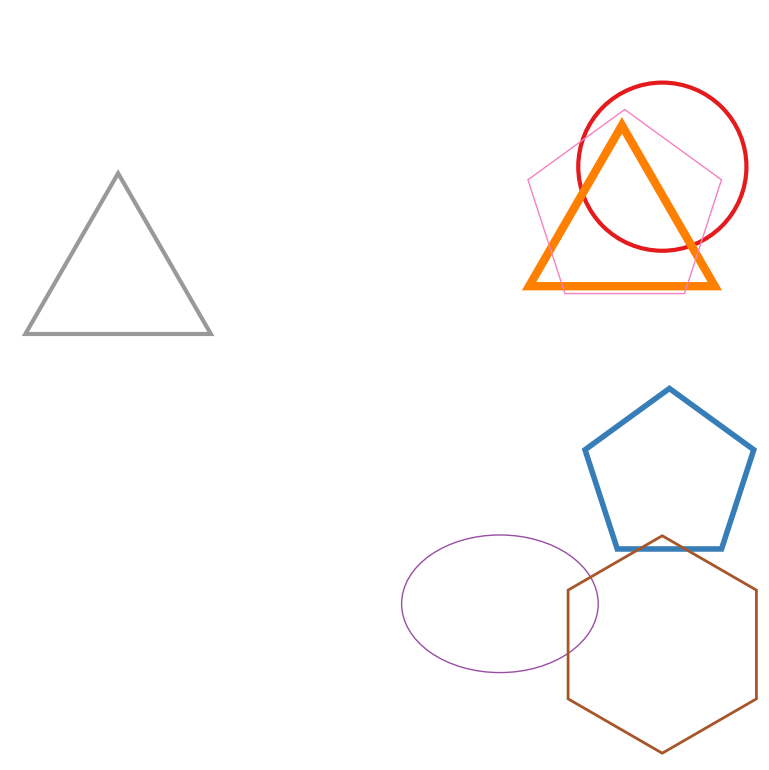[{"shape": "circle", "thickness": 1.5, "radius": 0.55, "center": [0.86, 0.784]}, {"shape": "pentagon", "thickness": 2, "radius": 0.58, "center": [0.869, 0.38]}, {"shape": "oval", "thickness": 0.5, "radius": 0.64, "center": [0.649, 0.216]}, {"shape": "triangle", "thickness": 3, "radius": 0.7, "center": [0.808, 0.698]}, {"shape": "hexagon", "thickness": 1, "radius": 0.71, "center": [0.86, 0.163]}, {"shape": "pentagon", "thickness": 0.5, "radius": 0.66, "center": [0.811, 0.726]}, {"shape": "triangle", "thickness": 1.5, "radius": 0.7, "center": [0.153, 0.636]}]